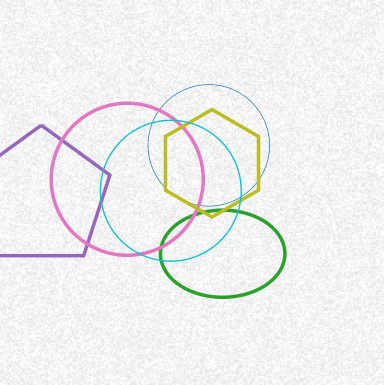[{"shape": "circle", "thickness": 0.5, "radius": 0.79, "center": [0.542, 0.622]}, {"shape": "oval", "thickness": 2.5, "radius": 0.81, "center": [0.578, 0.341]}, {"shape": "pentagon", "thickness": 2.5, "radius": 0.94, "center": [0.107, 0.487]}, {"shape": "circle", "thickness": 2.5, "radius": 0.99, "center": [0.33, 0.534]}, {"shape": "hexagon", "thickness": 2.5, "radius": 0.7, "center": [0.551, 0.576]}, {"shape": "circle", "thickness": 1, "radius": 0.91, "center": [0.444, 0.505]}]